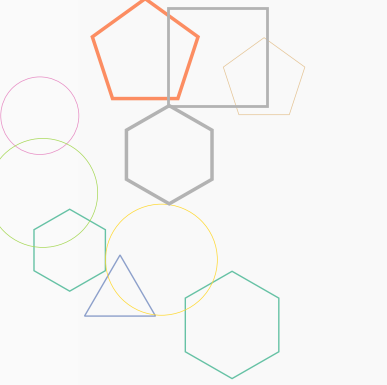[{"shape": "hexagon", "thickness": 1, "radius": 0.53, "center": [0.18, 0.35]}, {"shape": "hexagon", "thickness": 1, "radius": 0.7, "center": [0.599, 0.156]}, {"shape": "pentagon", "thickness": 2.5, "radius": 0.72, "center": [0.375, 0.86]}, {"shape": "triangle", "thickness": 1, "radius": 0.53, "center": [0.31, 0.232]}, {"shape": "circle", "thickness": 0.5, "radius": 0.5, "center": [0.103, 0.699]}, {"shape": "circle", "thickness": 0.5, "radius": 0.71, "center": [0.111, 0.499]}, {"shape": "circle", "thickness": 0.5, "radius": 0.72, "center": [0.417, 0.325]}, {"shape": "pentagon", "thickness": 0.5, "radius": 0.55, "center": [0.682, 0.792]}, {"shape": "hexagon", "thickness": 2.5, "radius": 0.64, "center": [0.437, 0.598]}, {"shape": "square", "thickness": 2, "radius": 0.64, "center": [0.561, 0.852]}]